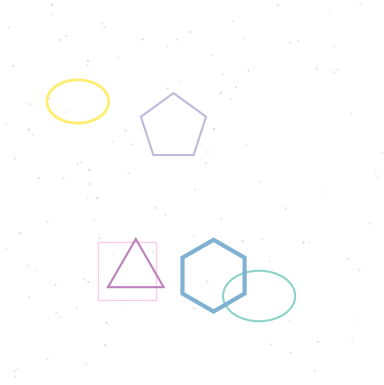[{"shape": "oval", "thickness": 1.5, "radius": 0.47, "center": [0.673, 0.231]}, {"shape": "pentagon", "thickness": 1.5, "radius": 0.44, "center": [0.451, 0.669]}, {"shape": "hexagon", "thickness": 3, "radius": 0.47, "center": [0.555, 0.284]}, {"shape": "square", "thickness": 1, "radius": 0.38, "center": [0.329, 0.296]}, {"shape": "triangle", "thickness": 1.5, "radius": 0.42, "center": [0.353, 0.296]}, {"shape": "oval", "thickness": 2, "radius": 0.4, "center": [0.202, 0.736]}]